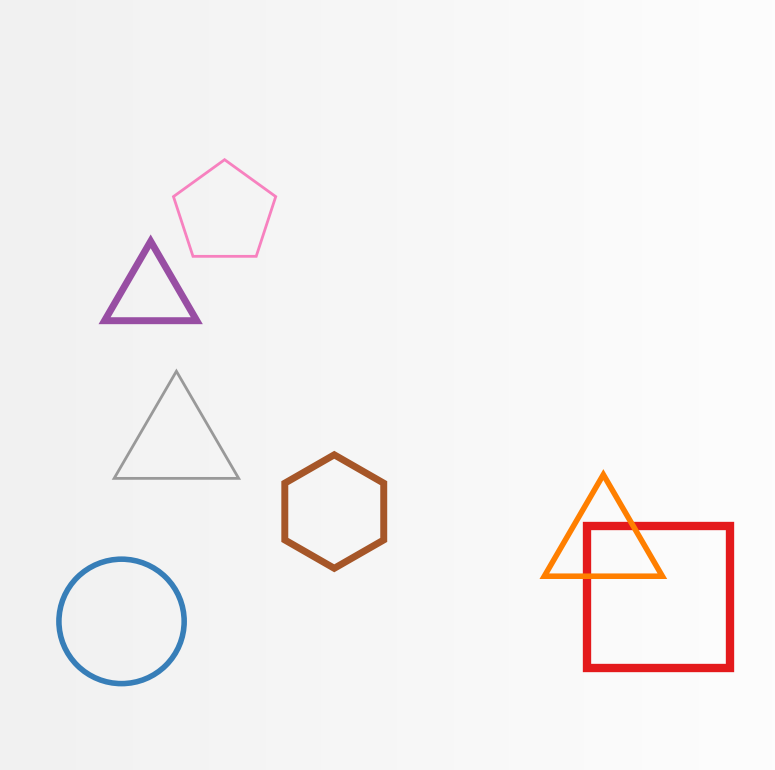[{"shape": "square", "thickness": 3, "radius": 0.46, "center": [0.85, 0.225]}, {"shape": "circle", "thickness": 2, "radius": 0.4, "center": [0.157, 0.193]}, {"shape": "triangle", "thickness": 2.5, "radius": 0.34, "center": [0.194, 0.618]}, {"shape": "triangle", "thickness": 2, "radius": 0.44, "center": [0.779, 0.296]}, {"shape": "hexagon", "thickness": 2.5, "radius": 0.37, "center": [0.431, 0.336]}, {"shape": "pentagon", "thickness": 1, "radius": 0.35, "center": [0.29, 0.723]}, {"shape": "triangle", "thickness": 1, "radius": 0.46, "center": [0.228, 0.425]}]